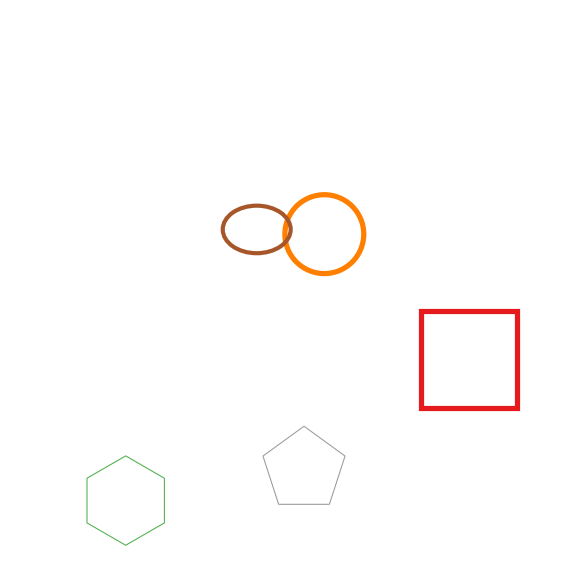[{"shape": "square", "thickness": 2.5, "radius": 0.42, "center": [0.812, 0.377]}, {"shape": "hexagon", "thickness": 0.5, "radius": 0.39, "center": [0.218, 0.132]}, {"shape": "circle", "thickness": 2.5, "radius": 0.34, "center": [0.562, 0.594]}, {"shape": "oval", "thickness": 2, "radius": 0.29, "center": [0.445, 0.602]}, {"shape": "pentagon", "thickness": 0.5, "radius": 0.37, "center": [0.526, 0.186]}]